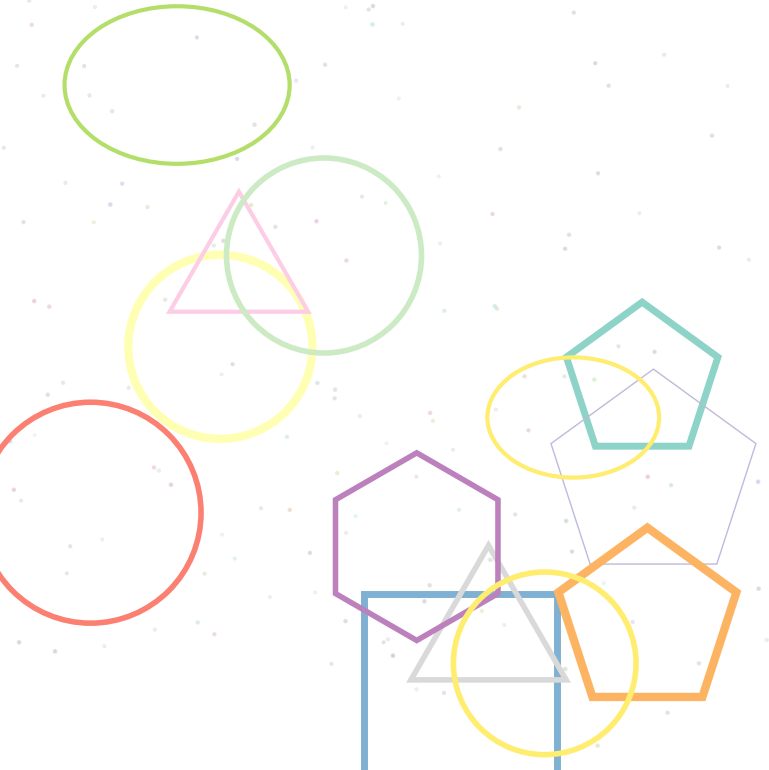[{"shape": "pentagon", "thickness": 2.5, "radius": 0.52, "center": [0.834, 0.504]}, {"shape": "circle", "thickness": 3, "radius": 0.6, "center": [0.286, 0.55]}, {"shape": "pentagon", "thickness": 0.5, "radius": 0.7, "center": [0.849, 0.381]}, {"shape": "circle", "thickness": 2, "radius": 0.72, "center": [0.118, 0.334]}, {"shape": "square", "thickness": 2.5, "radius": 0.63, "center": [0.598, 0.103]}, {"shape": "pentagon", "thickness": 3, "radius": 0.61, "center": [0.841, 0.193]}, {"shape": "oval", "thickness": 1.5, "radius": 0.73, "center": [0.23, 0.89]}, {"shape": "triangle", "thickness": 1.5, "radius": 0.52, "center": [0.31, 0.647]}, {"shape": "triangle", "thickness": 2, "radius": 0.58, "center": [0.634, 0.175]}, {"shape": "hexagon", "thickness": 2, "radius": 0.61, "center": [0.541, 0.29]}, {"shape": "circle", "thickness": 2, "radius": 0.63, "center": [0.421, 0.668]}, {"shape": "circle", "thickness": 2, "radius": 0.59, "center": [0.707, 0.139]}, {"shape": "oval", "thickness": 1.5, "radius": 0.56, "center": [0.744, 0.458]}]